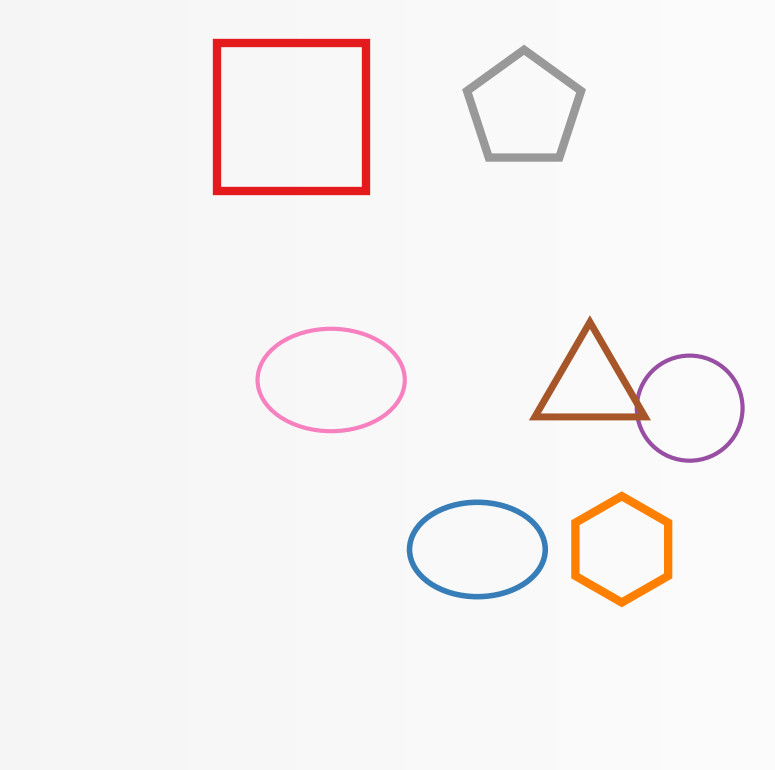[{"shape": "square", "thickness": 3, "radius": 0.48, "center": [0.376, 0.848]}, {"shape": "oval", "thickness": 2, "radius": 0.44, "center": [0.616, 0.286]}, {"shape": "circle", "thickness": 1.5, "radius": 0.34, "center": [0.89, 0.47]}, {"shape": "hexagon", "thickness": 3, "radius": 0.35, "center": [0.802, 0.287]}, {"shape": "triangle", "thickness": 2.5, "radius": 0.41, "center": [0.761, 0.5]}, {"shape": "oval", "thickness": 1.5, "radius": 0.48, "center": [0.427, 0.507]}, {"shape": "pentagon", "thickness": 3, "radius": 0.39, "center": [0.676, 0.858]}]